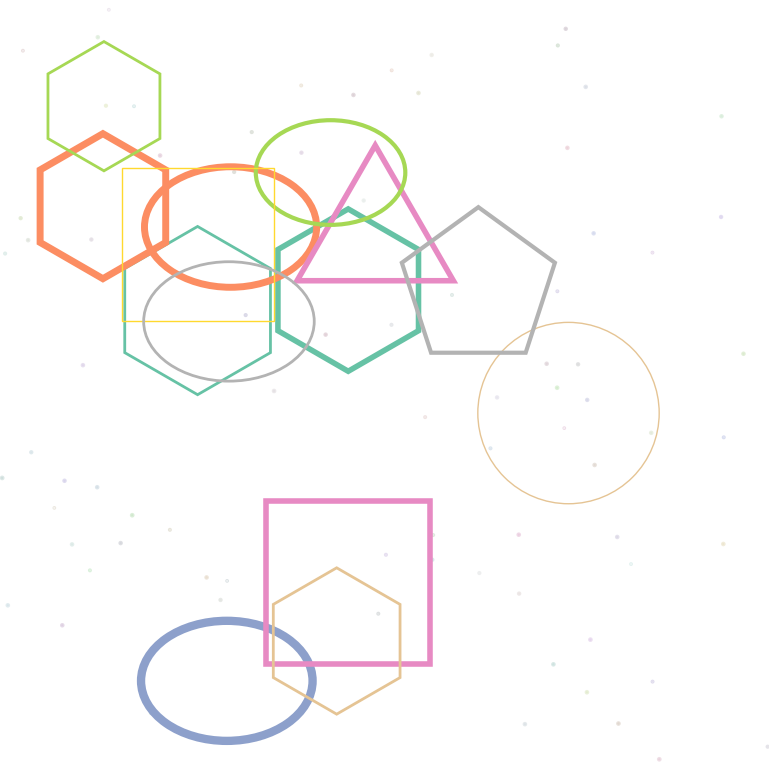[{"shape": "hexagon", "thickness": 1, "radius": 0.55, "center": [0.257, 0.597]}, {"shape": "hexagon", "thickness": 2, "radius": 0.53, "center": [0.452, 0.623]}, {"shape": "hexagon", "thickness": 2.5, "radius": 0.47, "center": [0.134, 0.732]}, {"shape": "oval", "thickness": 2.5, "radius": 0.56, "center": [0.299, 0.705]}, {"shape": "oval", "thickness": 3, "radius": 0.56, "center": [0.295, 0.116]}, {"shape": "square", "thickness": 2, "radius": 0.53, "center": [0.452, 0.244]}, {"shape": "triangle", "thickness": 2, "radius": 0.59, "center": [0.487, 0.694]}, {"shape": "hexagon", "thickness": 1, "radius": 0.42, "center": [0.135, 0.862]}, {"shape": "oval", "thickness": 1.5, "radius": 0.49, "center": [0.429, 0.776]}, {"shape": "square", "thickness": 0.5, "radius": 0.5, "center": [0.257, 0.682]}, {"shape": "hexagon", "thickness": 1, "radius": 0.48, "center": [0.437, 0.168]}, {"shape": "circle", "thickness": 0.5, "radius": 0.59, "center": [0.738, 0.464]}, {"shape": "pentagon", "thickness": 1.5, "radius": 0.52, "center": [0.621, 0.626]}, {"shape": "oval", "thickness": 1, "radius": 0.55, "center": [0.297, 0.583]}]